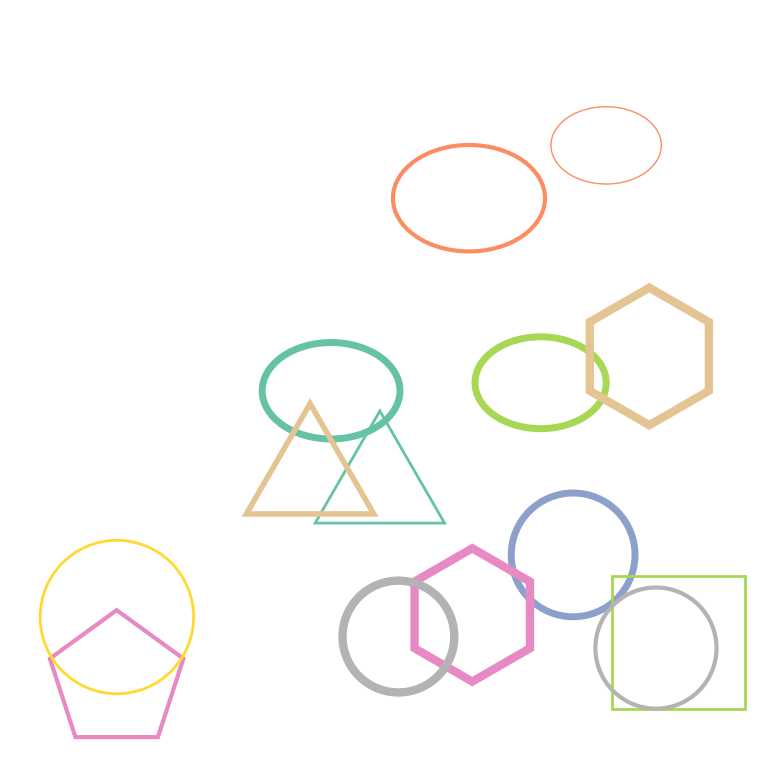[{"shape": "oval", "thickness": 2.5, "radius": 0.45, "center": [0.43, 0.493]}, {"shape": "triangle", "thickness": 1, "radius": 0.49, "center": [0.493, 0.369]}, {"shape": "oval", "thickness": 0.5, "radius": 0.36, "center": [0.787, 0.811]}, {"shape": "oval", "thickness": 1.5, "radius": 0.49, "center": [0.609, 0.743]}, {"shape": "circle", "thickness": 2.5, "radius": 0.4, "center": [0.744, 0.279]}, {"shape": "hexagon", "thickness": 3, "radius": 0.43, "center": [0.613, 0.201]}, {"shape": "pentagon", "thickness": 1.5, "radius": 0.46, "center": [0.152, 0.116]}, {"shape": "square", "thickness": 1, "radius": 0.43, "center": [0.881, 0.165]}, {"shape": "oval", "thickness": 2.5, "radius": 0.43, "center": [0.702, 0.503]}, {"shape": "circle", "thickness": 1, "radius": 0.5, "center": [0.152, 0.199]}, {"shape": "triangle", "thickness": 2, "radius": 0.48, "center": [0.403, 0.38]}, {"shape": "hexagon", "thickness": 3, "radius": 0.45, "center": [0.843, 0.537]}, {"shape": "circle", "thickness": 3, "radius": 0.36, "center": [0.517, 0.173]}, {"shape": "circle", "thickness": 1.5, "radius": 0.39, "center": [0.852, 0.158]}]